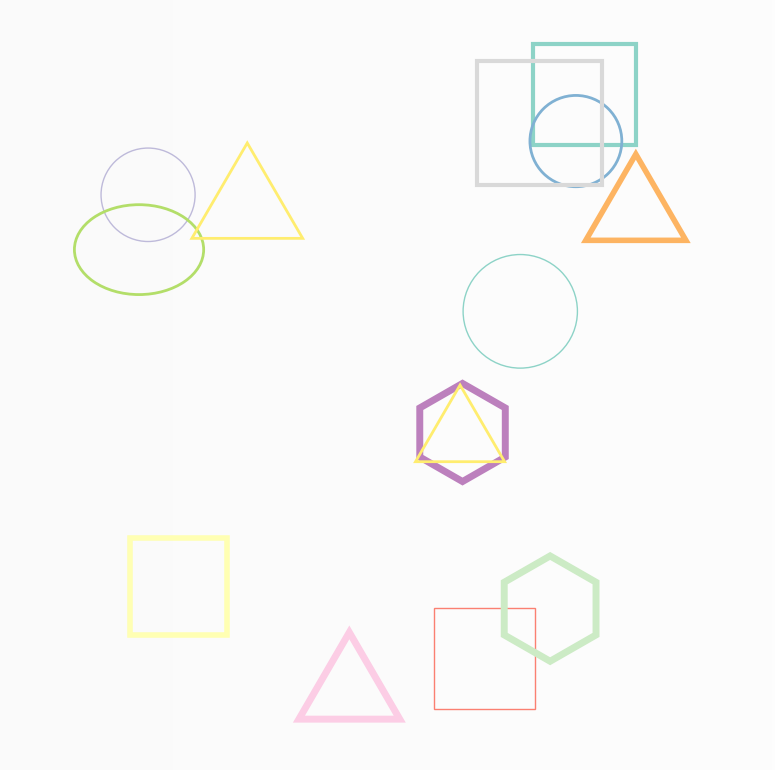[{"shape": "circle", "thickness": 0.5, "radius": 0.37, "center": [0.671, 0.596]}, {"shape": "square", "thickness": 1.5, "radius": 0.33, "center": [0.754, 0.877]}, {"shape": "square", "thickness": 2, "radius": 0.31, "center": [0.23, 0.238]}, {"shape": "circle", "thickness": 0.5, "radius": 0.3, "center": [0.191, 0.747]}, {"shape": "square", "thickness": 0.5, "radius": 0.33, "center": [0.625, 0.145]}, {"shape": "circle", "thickness": 1, "radius": 0.3, "center": [0.743, 0.817]}, {"shape": "triangle", "thickness": 2, "radius": 0.37, "center": [0.82, 0.725]}, {"shape": "oval", "thickness": 1, "radius": 0.42, "center": [0.179, 0.676]}, {"shape": "triangle", "thickness": 2.5, "radius": 0.38, "center": [0.451, 0.104]}, {"shape": "square", "thickness": 1.5, "radius": 0.4, "center": [0.697, 0.841]}, {"shape": "hexagon", "thickness": 2.5, "radius": 0.32, "center": [0.597, 0.438]}, {"shape": "hexagon", "thickness": 2.5, "radius": 0.34, "center": [0.71, 0.21]}, {"shape": "triangle", "thickness": 1, "radius": 0.41, "center": [0.319, 0.732]}, {"shape": "triangle", "thickness": 1, "radius": 0.33, "center": [0.594, 0.434]}]